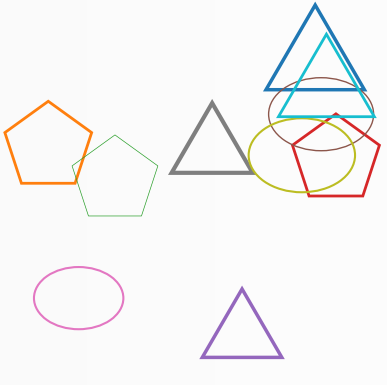[{"shape": "triangle", "thickness": 2.5, "radius": 0.73, "center": [0.813, 0.84]}, {"shape": "pentagon", "thickness": 2, "radius": 0.59, "center": [0.125, 0.619]}, {"shape": "pentagon", "thickness": 0.5, "radius": 0.58, "center": [0.297, 0.533]}, {"shape": "pentagon", "thickness": 2, "radius": 0.59, "center": [0.867, 0.586]}, {"shape": "triangle", "thickness": 2.5, "radius": 0.59, "center": [0.625, 0.131]}, {"shape": "oval", "thickness": 1, "radius": 0.68, "center": [0.829, 0.703]}, {"shape": "oval", "thickness": 1.5, "radius": 0.58, "center": [0.203, 0.226]}, {"shape": "triangle", "thickness": 3, "radius": 0.6, "center": [0.547, 0.612]}, {"shape": "oval", "thickness": 1.5, "radius": 0.69, "center": [0.779, 0.597]}, {"shape": "triangle", "thickness": 2, "radius": 0.71, "center": [0.842, 0.768]}]